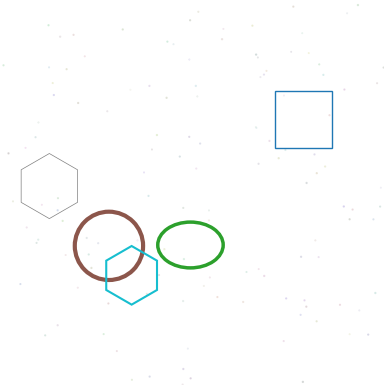[{"shape": "square", "thickness": 1, "radius": 0.37, "center": [0.788, 0.689]}, {"shape": "oval", "thickness": 2.5, "radius": 0.42, "center": [0.495, 0.364]}, {"shape": "circle", "thickness": 3, "radius": 0.44, "center": [0.283, 0.361]}, {"shape": "hexagon", "thickness": 0.5, "radius": 0.42, "center": [0.128, 0.517]}, {"shape": "hexagon", "thickness": 1.5, "radius": 0.38, "center": [0.342, 0.285]}]